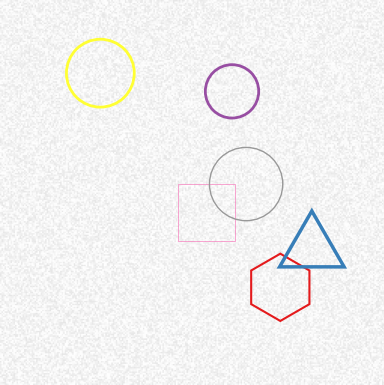[{"shape": "hexagon", "thickness": 1.5, "radius": 0.44, "center": [0.728, 0.254]}, {"shape": "triangle", "thickness": 2.5, "radius": 0.48, "center": [0.81, 0.355]}, {"shape": "circle", "thickness": 2, "radius": 0.35, "center": [0.603, 0.763]}, {"shape": "circle", "thickness": 2, "radius": 0.44, "center": [0.261, 0.81]}, {"shape": "square", "thickness": 0.5, "radius": 0.37, "center": [0.536, 0.447]}, {"shape": "circle", "thickness": 1, "radius": 0.48, "center": [0.639, 0.522]}]